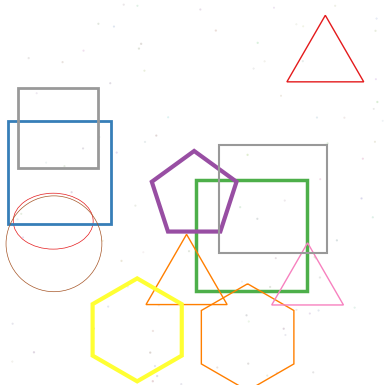[{"shape": "oval", "thickness": 0.5, "radius": 0.52, "center": [0.138, 0.426]}, {"shape": "triangle", "thickness": 1, "radius": 0.58, "center": [0.845, 0.845]}, {"shape": "square", "thickness": 2, "radius": 0.67, "center": [0.155, 0.552]}, {"shape": "square", "thickness": 2.5, "radius": 0.72, "center": [0.654, 0.388]}, {"shape": "pentagon", "thickness": 3, "radius": 0.58, "center": [0.504, 0.492]}, {"shape": "triangle", "thickness": 1, "radius": 0.61, "center": [0.485, 0.27]}, {"shape": "hexagon", "thickness": 1, "radius": 0.69, "center": [0.643, 0.124]}, {"shape": "hexagon", "thickness": 3, "radius": 0.67, "center": [0.356, 0.143]}, {"shape": "circle", "thickness": 0.5, "radius": 0.62, "center": [0.14, 0.367]}, {"shape": "triangle", "thickness": 1, "radius": 0.54, "center": [0.799, 0.262]}, {"shape": "square", "thickness": 2, "radius": 0.52, "center": [0.15, 0.667]}, {"shape": "square", "thickness": 1.5, "radius": 0.7, "center": [0.708, 0.482]}]